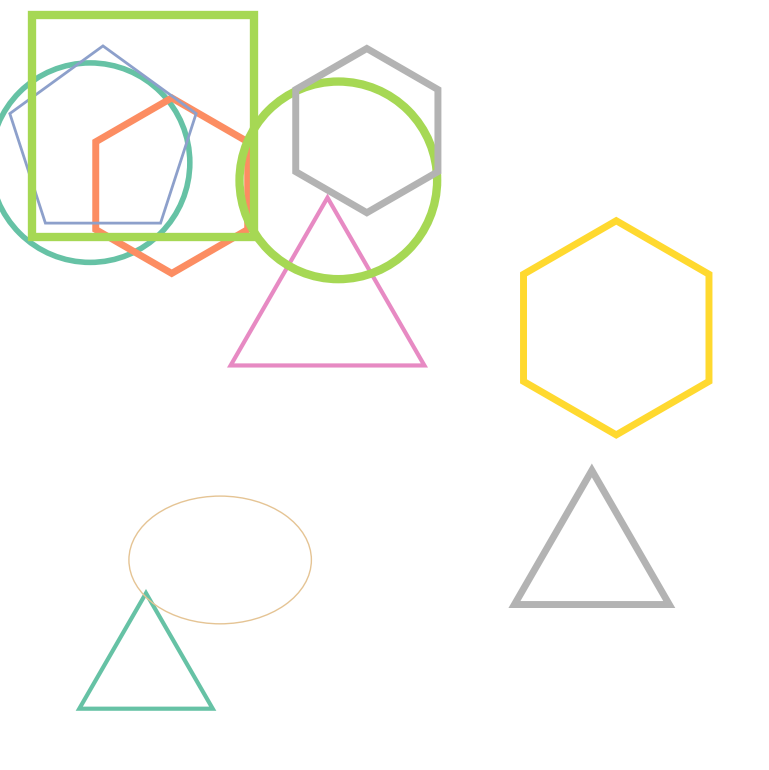[{"shape": "circle", "thickness": 2, "radius": 0.65, "center": [0.117, 0.789]}, {"shape": "triangle", "thickness": 1.5, "radius": 0.5, "center": [0.19, 0.13]}, {"shape": "hexagon", "thickness": 2.5, "radius": 0.57, "center": [0.223, 0.759]}, {"shape": "pentagon", "thickness": 1, "radius": 0.64, "center": [0.134, 0.813]}, {"shape": "triangle", "thickness": 1.5, "radius": 0.73, "center": [0.425, 0.598]}, {"shape": "circle", "thickness": 3, "radius": 0.64, "center": [0.439, 0.766]}, {"shape": "square", "thickness": 3, "radius": 0.72, "center": [0.186, 0.836]}, {"shape": "hexagon", "thickness": 2.5, "radius": 0.7, "center": [0.8, 0.574]}, {"shape": "oval", "thickness": 0.5, "radius": 0.59, "center": [0.286, 0.273]}, {"shape": "hexagon", "thickness": 2.5, "radius": 0.53, "center": [0.476, 0.83]}, {"shape": "triangle", "thickness": 2.5, "radius": 0.58, "center": [0.769, 0.273]}]